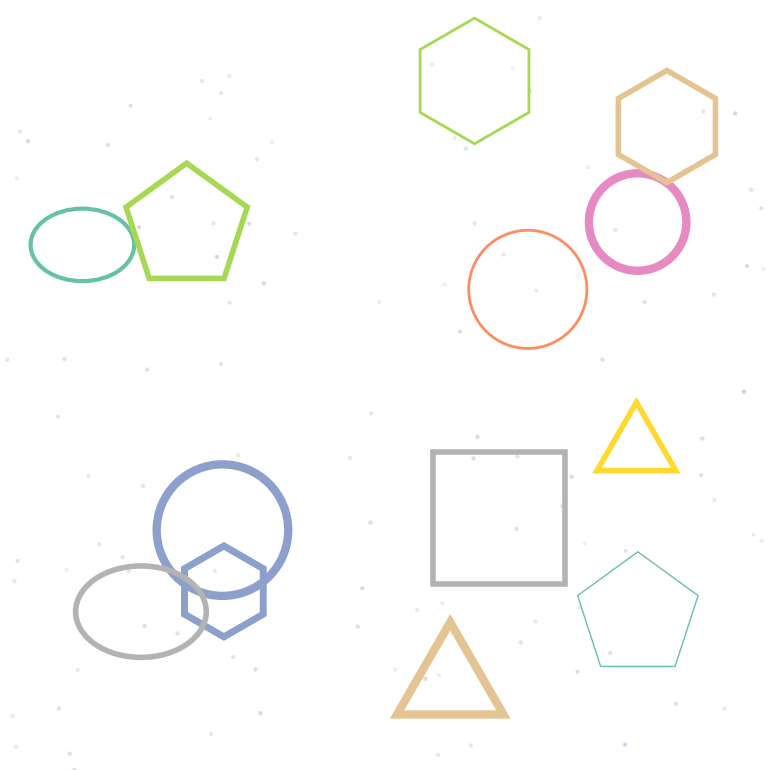[{"shape": "pentagon", "thickness": 0.5, "radius": 0.41, "center": [0.828, 0.201]}, {"shape": "oval", "thickness": 1.5, "radius": 0.34, "center": [0.107, 0.682]}, {"shape": "circle", "thickness": 1, "radius": 0.38, "center": [0.685, 0.624]}, {"shape": "hexagon", "thickness": 2.5, "radius": 0.3, "center": [0.291, 0.232]}, {"shape": "circle", "thickness": 3, "radius": 0.43, "center": [0.289, 0.312]}, {"shape": "circle", "thickness": 3, "radius": 0.32, "center": [0.828, 0.712]}, {"shape": "pentagon", "thickness": 2, "radius": 0.41, "center": [0.242, 0.705]}, {"shape": "hexagon", "thickness": 1, "radius": 0.41, "center": [0.616, 0.895]}, {"shape": "triangle", "thickness": 2, "radius": 0.3, "center": [0.827, 0.418]}, {"shape": "hexagon", "thickness": 2, "radius": 0.36, "center": [0.866, 0.836]}, {"shape": "triangle", "thickness": 3, "radius": 0.4, "center": [0.585, 0.112]}, {"shape": "square", "thickness": 2, "radius": 0.43, "center": [0.648, 0.327]}, {"shape": "oval", "thickness": 2, "radius": 0.42, "center": [0.183, 0.206]}]